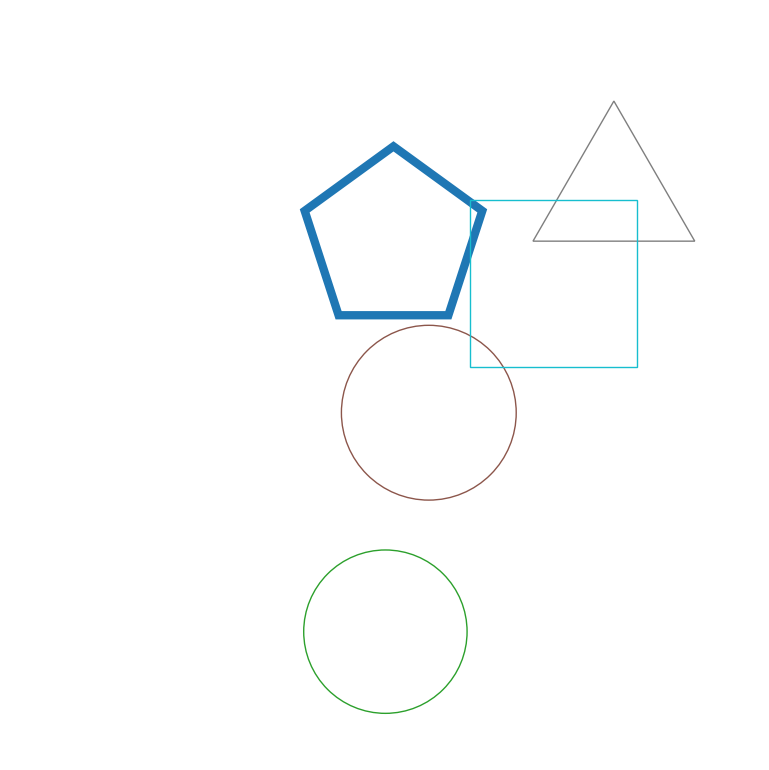[{"shape": "pentagon", "thickness": 3, "radius": 0.61, "center": [0.511, 0.689]}, {"shape": "circle", "thickness": 0.5, "radius": 0.53, "center": [0.501, 0.18]}, {"shape": "circle", "thickness": 0.5, "radius": 0.57, "center": [0.557, 0.464]}, {"shape": "triangle", "thickness": 0.5, "radius": 0.61, "center": [0.797, 0.747]}, {"shape": "square", "thickness": 0.5, "radius": 0.54, "center": [0.719, 0.632]}]